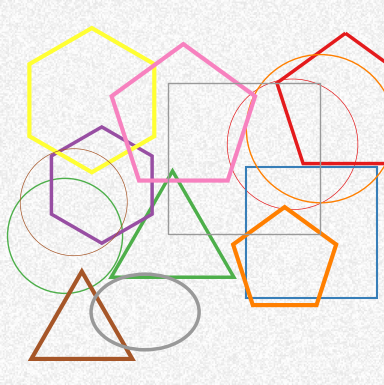[{"shape": "circle", "thickness": 0.5, "radius": 0.85, "center": [0.76, 0.625]}, {"shape": "pentagon", "thickness": 2.5, "radius": 0.94, "center": [0.897, 0.727]}, {"shape": "square", "thickness": 1.5, "radius": 0.85, "center": [0.809, 0.396]}, {"shape": "circle", "thickness": 1, "radius": 0.75, "center": [0.169, 0.387]}, {"shape": "triangle", "thickness": 2.5, "radius": 0.92, "center": [0.448, 0.372]}, {"shape": "hexagon", "thickness": 2.5, "radius": 0.76, "center": [0.264, 0.519]}, {"shape": "circle", "thickness": 1, "radius": 0.96, "center": [0.832, 0.666]}, {"shape": "pentagon", "thickness": 3, "radius": 0.7, "center": [0.739, 0.321]}, {"shape": "hexagon", "thickness": 3, "radius": 0.94, "center": [0.239, 0.74]}, {"shape": "circle", "thickness": 0.5, "radius": 0.69, "center": [0.192, 0.475]}, {"shape": "triangle", "thickness": 3, "radius": 0.76, "center": [0.213, 0.143]}, {"shape": "pentagon", "thickness": 3, "radius": 0.98, "center": [0.476, 0.69]}, {"shape": "square", "thickness": 1, "radius": 0.98, "center": [0.634, 0.589]}, {"shape": "oval", "thickness": 2.5, "radius": 0.7, "center": [0.377, 0.19]}]